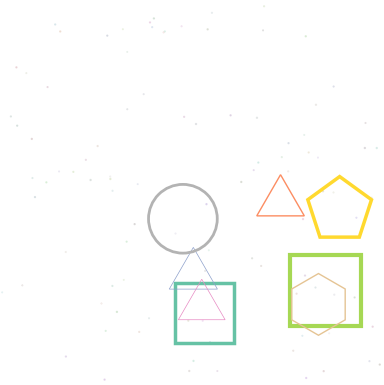[{"shape": "square", "thickness": 2.5, "radius": 0.38, "center": [0.532, 0.187]}, {"shape": "triangle", "thickness": 1, "radius": 0.36, "center": [0.729, 0.475]}, {"shape": "triangle", "thickness": 0.5, "radius": 0.36, "center": [0.502, 0.285]}, {"shape": "triangle", "thickness": 0.5, "radius": 0.35, "center": [0.524, 0.205]}, {"shape": "square", "thickness": 3, "radius": 0.46, "center": [0.846, 0.245]}, {"shape": "pentagon", "thickness": 2.5, "radius": 0.43, "center": [0.882, 0.454]}, {"shape": "hexagon", "thickness": 1, "radius": 0.4, "center": [0.827, 0.209]}, {"shape": "circle", "thickness": 2, "radius": 0.45, "center": [0.475, 0.432]}]